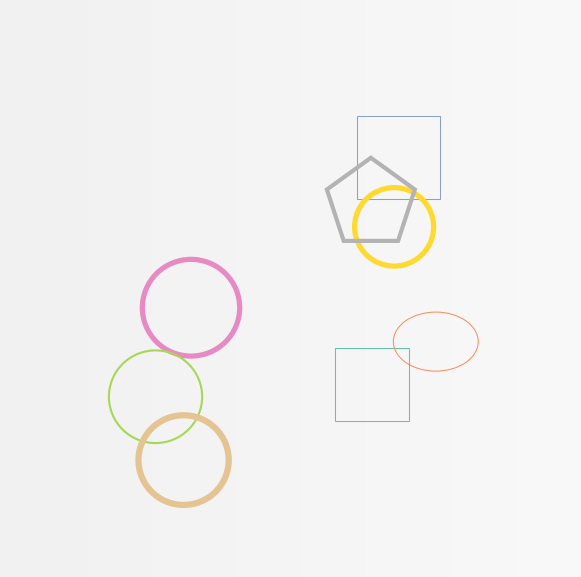[{"shape": "square", "thickness": 0.5, "radius": 0.32, "center": [0.64, 0.333]}, {"shape": "oval", "thickness": 0.5, "radius": 0.37, "center": [0.75, 0.408]}, {"shape": "square", "thickness": 0.5, "radius": 0.36, "center": [0.686, 0.726]}, {"shape": "circle", "thickness": 2.5, "radius": 0.42, "center": [0.329, 0.466]}, {"shape": "circle", "thickness": 1, "radius": 0.4, "center": [0.268, 0.312]}, {"shape": "circle", "thickness": 2.5, "radius": 0.34, "center": [0.678, 0.606]}, {"shape": "circle", "thickness": 3, "radius": 0.39, "center": [0.316, 0.202]}, {"shape": "pentagon", "thickness": 2, "radius": 0.4, "center": [0.638, 0.646]}]